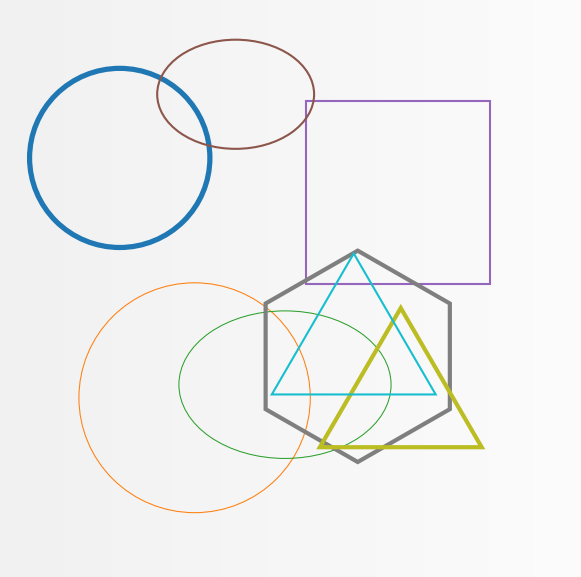[{"shape": "circle", "thickness": 2.5, "radius": 0.78, "center": [0.206, 0.726]}, {"shape": "circle", "thickness": 0.5, "radius": 1.0, "center": [0.335, 0.31]}, {"shape": "oval", "thickness": 0.5, "radius": 0.91, "center": [0.49, 0.333]}, {"shape": "square", "thickness": 1, "radius": 0.79, "center": [0.684, 0.666]}, {"shape": "oval", "thickness": 1, "radius": 0.67, "center": [0.405, 0.836]}, {"shape": "hexagon", "thickness": 2, "radius": 0.91, "center": [0.615, 0.382]}, {"shape": "triangle", "thickness": 2, "radius": 0.8, "center": [0.69, 0.305]}, {"shape": "triangle", "thickness": 1, "radius": 0.81, "center": [0.609, 0.397]}]